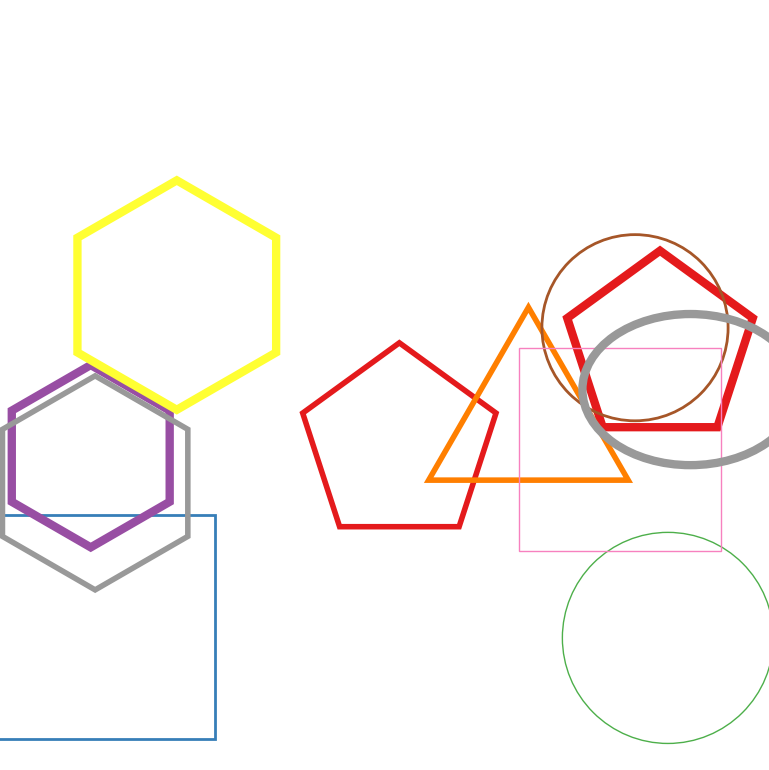[{"shape": "pentagon", "thickness": 3, "radius": 0.63, "center": [0.857, 0.548]}, {"shape": "pentagon", "thickness": 2, "radius": 0.66, "center": [0.519, 0.423]}, {"shape": "square", "thickness": 1, "radius": 0.72, "center": [0.134, 0.186]}, {"shape": "circle", "thickness": 0.5, "radius": 0.69, "center": [0.867, 0.172]}, {"shape": "hexagon", "thickness": 3, "radius": 0.59, "center": [0.118, 0.408]}, {"shape": "triangle", "thickness": 2, "radius": 0.75, "center": [0.686, 0.451]}, {"shape": "hexagon", "thickness": 3, "radius": 0.74, "center": [0.23, 0.617]}, {"shape": "circle", "thickness": 1, "radius": 0.6, "center": [0.825, 0.574]}, {"shape": "square", "thickness": 0.5, "radius": 0.66, "center": [0.805, 0.416]}, {"shape": "oval", "thickness": 3, "radius": 0.7, "center": [0.897, 0.494]}, {"shape": "hexagon", "thickness": 2, "radius": 0.69, "center": [0.124, 0.373]}]